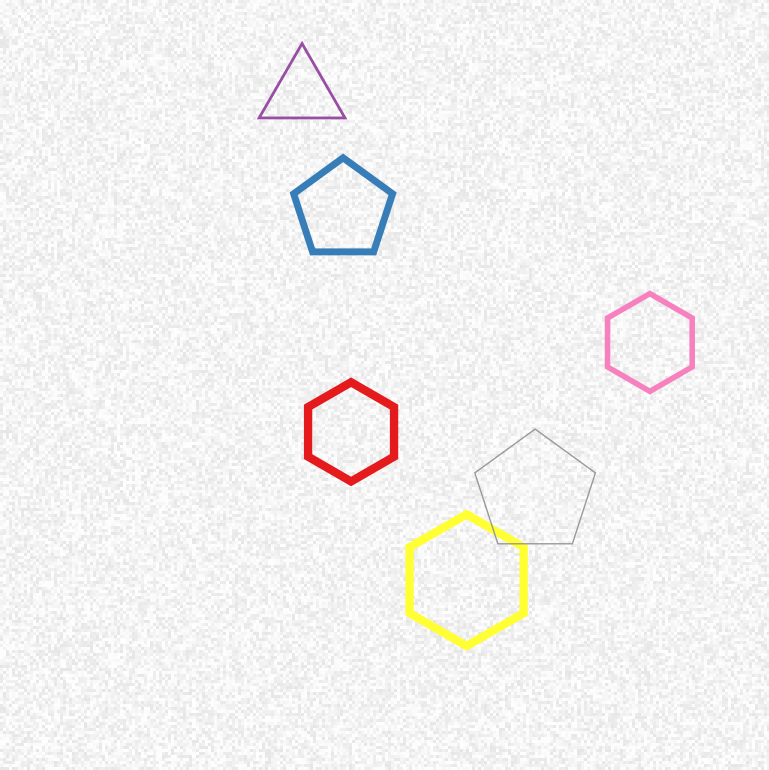[{"shape": "hexagon", "thickness": 3, "radius": 0.32, "center": [0.456, 0.439]}, {"shape": "pentagon", "thickness": 2.5, "radius": 0.34, "center": [0.446, 0.728]}, {"shape": "triangle", "thickness": 1, "radius": 0.32, "center": [0.392, 0.879]}, {"shape": "hexagon", "thickness": 3, "radius": 0.43, "center": [0.606, 0.247]}, {"shape": "hexagon", "thickness": 2, "radius": 0.32, "center": [0.844, 0.555]}, {"shape": "pentagon", "thickness": 0.5, "radius": 0.41, "center": [0.695, 0.36]}]